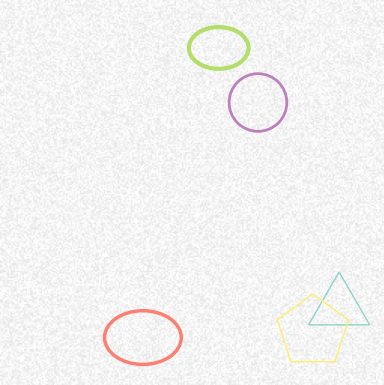[{"shape": "triangle", "thickness": 1, "radius": 0.46, "center": [0.881, 0.202]}, {"shape": "oval", "thickness": 2.5, "radius": 0.5, "center": [0.371, 0.123]}, {"shape": "oval", "thickness": 3, "radius": 0.39, "center": [0.568, 0.875]}, {"shape": "circle", "thickness": 2, "radius": 0.37, "center": [0.67, 0.734]}, {"shape": "pentagon", "thickness": 1, "radius": 0.49, "center": [0.813, 0.139]}]